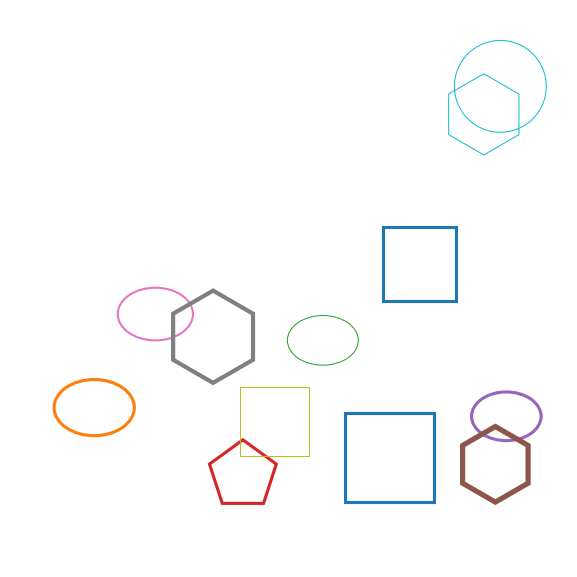[{"shape": "square", "thickness": 1.5, "radius": 0.39, "center": [0.675, 0.207]}, {"shape": "square", "thickness": 1.5, "radius": 0.32, "center": [0.726, 0.542]}, {"shape": "oval", "thickness": 1.5, "radius": 0.35, "center": [0.163, 0.293]}, {"shape": "oval", "thickness": 0.5, "radius": 0.31, "center": [0.559, 0.41]}, {"shape": "pentagon", "thickness": 1.5, "radius": 0.3, "center": [0.421, 0.177]}, {"shape": "oval", "thickness": 1.5, "radius": 0.3, "center": [0.877, 0.278]}, {"shape": "hexagon", "thickness": 2.5, "radius": 0.33, "center": [0.858, 0.195]}, {"shape": "oval", "thickness": 1, "radius": 0.33, "center": [0.269, 0.455]}, {"shape": "hexagon", "thickness": 2, "radius": 0.4, "center": [0.369, 0.416]}, {"shape": "square", "thickness": 0.5, "radius": 0.3, "center": [0.475, 0.27]}, {"shape": "circle", "thickness": 0.5, "radius": 0.4, "center": [0.866, 0.85]}, {"shape": "hexagon", "thickness": 0.5, "radius": 0.35, "center": [0.838, 0.801]}]